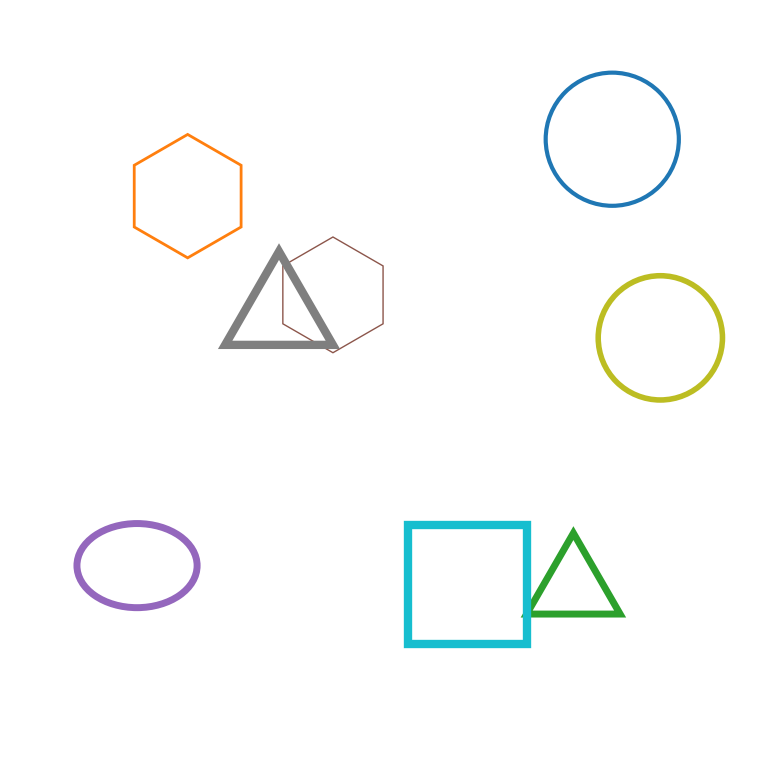[{"shape": "circle", "thickness": 1.5, "radius": 0.43, "center": [0.795, 0.819]}, {"shape": "hexagon", "thickness": 1, "radius": 0.4, "center": [0.244, 0.745]}, {"shape": "triangle", "thickness": 2.5, "radius": 0.35, "center": [0.745, 0.238]}, {"shape": "oval", "thickness": 2.5, "radius": 0.39, "center": [0.178, 0.265]}, {"shape": "hexagon", "thickness": 0.5, "radius": 0.38, "center": [0.432, 0.617]}, {"shape": "triangle", "thickness": 3, "radius": 0.4, "center": [0.362, 0.592]}, {"shape": "circle", "thickness": 2, "radius": 0.4, "center": [0.858, 0.561]}, {"shape": "square", "thickness": 3, "radius": 0.39, "center": [0.607, 0.241]}]